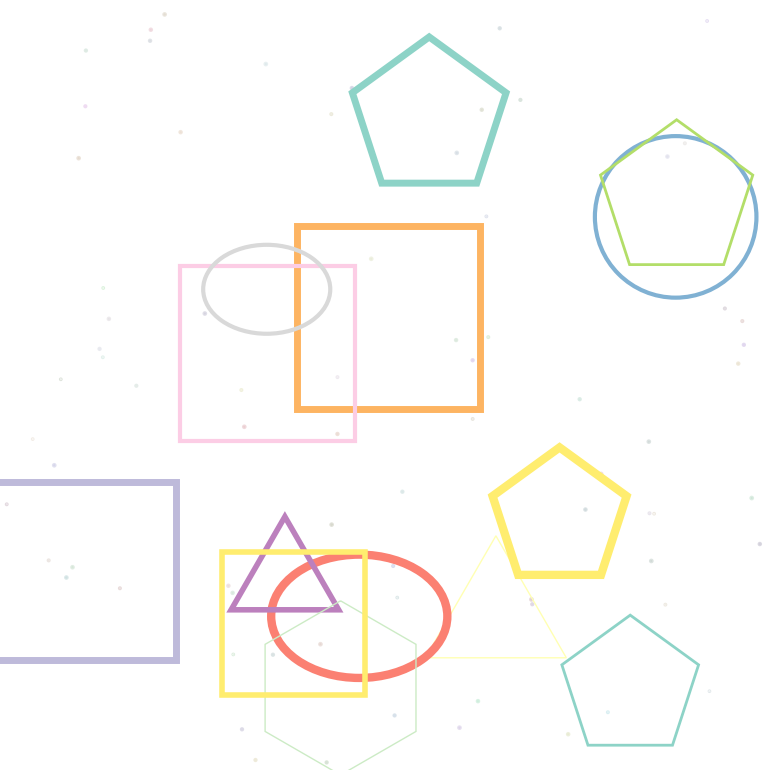[{"shape": "pentagon", "thickness": 1, "radius": 0.47, "center": [0.818, 0.108]}, {"shape": "pentagon", "thickness": 2.5, "radius": 0.52, "center": [0.557, 0.847]}, {"shape": "triangle", "thickness": 0.5, "radius": 0.53, "center": [0.644, 0.199]}, {"shape": "square", "thickness": 2.5, "radius": 0.58, "center": [0.114, 0.259]}, {"shape": "oval", "thickness": 3, "radius": 0.57, "center": [0.467, 0.2]}, {"shape": "circle", "thickness": 1.5, "radius": 0.52, "center": [0.877, 0.718]}, {"shape": "square", "thickness": 2.5, "radius": 0.59, "center": [0.504, 0.588]}, {"shape": "pentagon", "thickness": 1, "radius": 0.52, "center": [0.879, 0.74]}, {"shape": "square", "thickness": 1.5, "radius": 0.57, "center": [0.348, 0.541]}, {"shape": "oval", "thickness": 1.5, "radius": 0.41, "center": [0.346, 0.624]}, {"shape": "triangle", "thickness": 2, "radius": 0.4, "center": [0.37, 0.248]}, {"shape": "hexagon", "thickness": 0.5, "radius": 0.57, "center": [0.442, 0.107]}, {"shape": "square", "thickness": 2, "radius": 0.47, "center": [0.381, 0.191]}, {"shape": "pentagon", "thickness": 3, "radius": 0.46, "center": [0.727, 0.327]}]